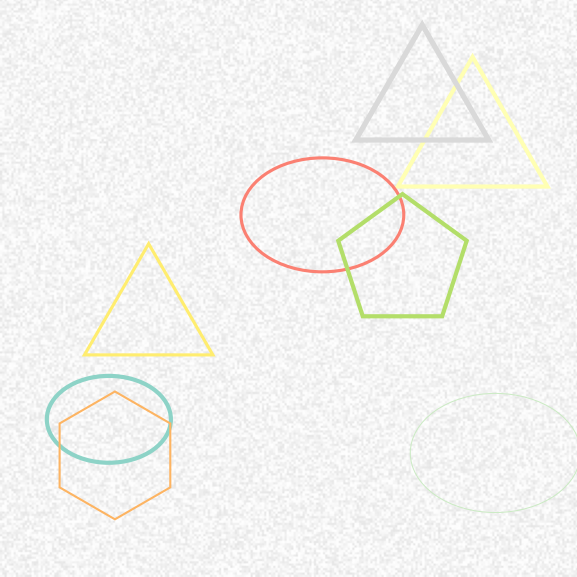[{"shape": "oval", "thickness": 2, "radius": 0.54, "center": [0.188, 0.273]}, {"shape": "triangle", "thickness": 2, "radius": 0.75, "center": [0.818, 0.751]}, {"shape": "oval", "thickness": 1.5, "radius": 0.7, "center": [0.558, 0.627]}, {"shape": "hexagon", "thickness": 1, "radius": 0.55, "center": [0.199, 0.211]}, {"shape": "pentagon", "thickness": 2, "radius": 0.58, "center": [0.697, 0.546]}, {"shape": "triangle", "thickness": 2.5, "radius": 0.66, "center": [0.731, 0.823]}, {"shape": "oval", "thickness": 0.5, "radius": 0.74, "center": [0.858, 0.215]}, {"shape": "triangle", "thickness": 1.5, "radius": 0.64, "center": [0.257, 0.449]}]